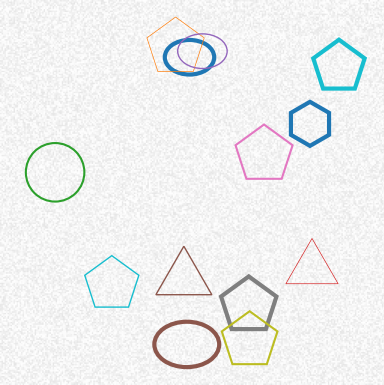[{"shape": "hexagon", "thickness": 3, "radius": 0.29, "center": [0.805, 0.678]}, {"shape": "oval", "thickness": 3, "radius": 0.32, "center": [0.492, 0.851]}, {"shape": "pentagon", "thickness": 0.5, "radius": 0.39, "center": [0.456, 0.877]}, {"shape": "circle", "thickness": 1.5, "radius": 0.38, "center": [0.143, 0.552]}, {"shape": "triangle", "thickness": 0.5, "radius": 0.39, "center": [0.81, 0.302]}, {"shape": "oval", "thickness": 1, "radius": 0.32, "center": [0.526, 0.867]}, {"shape": "oval", "thickness": 3, "radius": 0.42, "center": [0.485, 0.105]}, {"shape": "triangle", "thickness": 1, "radius": 0.42, "center": [0.478, 0.276]}, {"shape": "pentagon", "thickness": 1.5, "radius": 0.39, "center": [0.686, 0.599]}, {"shape": "pentagon", "thickness": 3, "radius": 0.38, "center": [0.646, 0.206]}, {"shape": "pentagon", "thickness": 1.5, "radius": 0.38, "center": [0.648, 0.116]}, {"shape": "pentagon", "thickness": 3, "radius": 0.35, "center": [0.88, 0.827]}, {"shape": "pentagon", "thickness": 1, "radius": 0.37, "center": [0.29, 0.262]}]